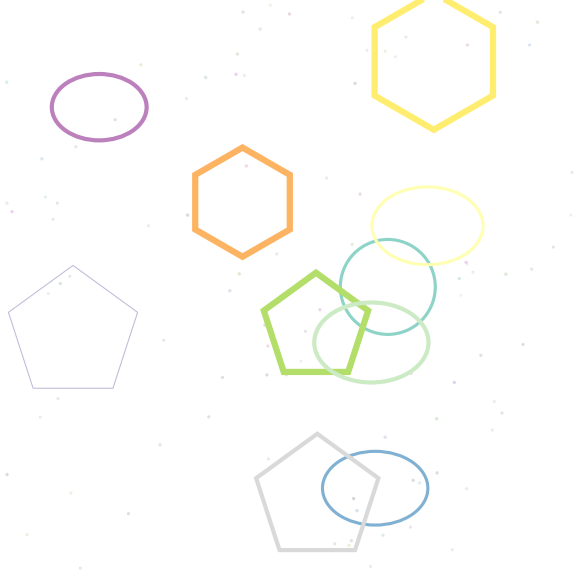[{"shape": "circle", "thickness": 1.5, "radius": 0.41, "center": [0.672, 0.502]}, {"shape": "oval", "thickness": 1.5, "radius": 0.48, "center": [0.74, 0.608]}, {"shape": "pentagon", "thickness": 0.5, "radius": 0.59, "center": [0.126, 0.422]}, {"shape": "oval", "thickness": 1.5, "radius": 0.46, "center": [0.65, 0.154]}, {"shape": "hexagon", "thickness": 3, "radius": 0.47, "center": [0.42, 0.649]}, {"shape": "pentagon", "thickness": 3, "radius": 0.47, "center": [0.547, 0.432]}, {"shape": "pentagon", "thickness": 2, "radius": 0.56, "center": [0.549, 0.137]}, {"shape": "oval", "thickness": 2, "radius": 0.41, "center": [0.172, 0.814]}, {"shape": "oval", "thickness": 2, "radius": 0.49, "center": [0.643, 0.406]}, {"shape": "hexagon", "thickness": 3, "radius": 0.59, "center": [0.751, 0.893]}]